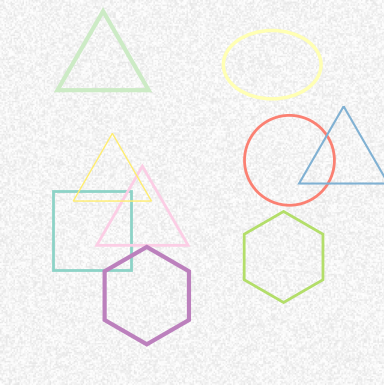[{"shape": "square", "thickness": 2, "radius": 0.51, "center": [0.239, 0.402]}, {"shape": "oval", "thickness": 2.5, "radius": 0.63, "center": [0.707, 0.832]}, {"shape": "circle", "thickness": 2, "radius": 0.58, "center": [0.752, 0.584]}, {"shape": "triangle", "thickness": 1.5, "radius": 0.67, "center": [0.893, 0.59]}, {"shape": "hexagon", "thickness": 2, "radius": 0.59, "center": [0.737, 0.332]}, {"shape": "triangle", "thickness": 2, "radius": 0.69, "center": [0.37, 0.431]}, {"shape": "hexagon", "thickness": 3, "radius": 0.63, "center": [0.381, 0.232]}, {"shape": "triangle", "thickness": 3, "radius": 0.68, "center": [0.268, 0.834]}, {"shape": "triangle", "thickness": 1, "radius": 0.59, "center": [0.292, 0.536]}]